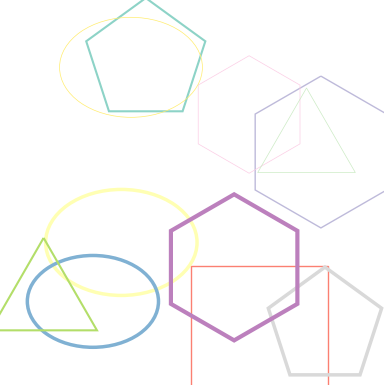[{"shape": "pentagon", "thickness": 1.5, "radius": 0.81, "center": [0.379, 0.843]}, {"shape": "oval", "thickness": 2.5, "radius": 0.98, "center": [0.315, 0.37]}, {"shape": "hexagon", "thickness": 1, "radius": 0.99, "center": [0.834, 0.605]}, {"shape": "square", "thickness": 1, "radius": 0.89, "center": [0.675, 0.13]}, {"shape": "oval", "thickness": 2.5, "radius": 0.85, "center": [0.241, 0.217]}, {"shape": "triangle", "thickness": 1.5, "radius": 0.8, "center": [0.113, 0.222]}, {"shape": "hexagon", "thickness": 0.5, "radius": 0.76, "center": [0.647, 0.703]}, {"shape": "pentagon", "thickness": 2.5, "radius": 0.77, "center": [0.844, 0.152]}, {"shape": "hexagon", "thickness": 3, "radius": 0.95, "center": [0.608, 0.306]}, {"shape": "triangle", "thickness": 0.5, "radius": 0.73, "center": [0.796, 0.625]}, {"shape": "oval", "thickness": 0.5, "radius": 0.93, "center": [0.34, 0.825]}]